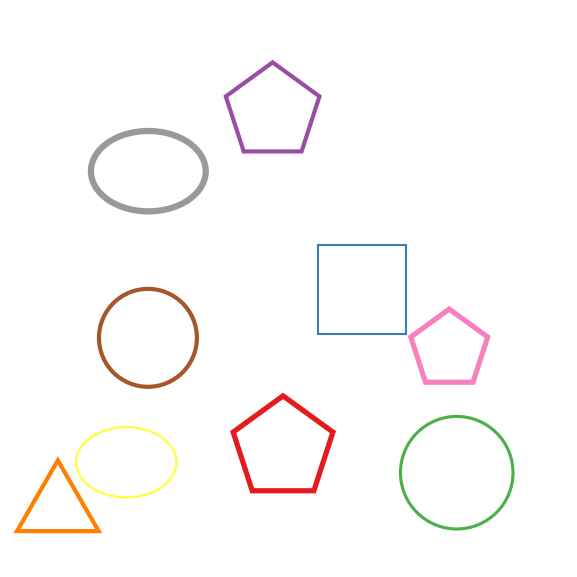[{"shape": "pentagon", "thickness": 2.5, "radius": 0.45, "center": [0.49, 0.223]}, {"shape": "square", "thickness": 1, "radius": 0.38, "center": [0.627, 0.498]}, {"shape": "circle", "thickness": 1.5, "radius": 0.49, "center": [0.791, 0.181]}, {"shape": "pentagon", "thickness": 2, "radius": 0.43, "center": [0.472, 0.806]}, {"shape": "triangle", "thickness": 2, "radius": 0.41, "center": [0.1, 0.12]}, {"shape": "oval", "thickness": 1, "radius": 0.43, "center": [0.219, 0.199]}, {"shape": "circle", "thickness": 2, "radius": 0.42, "center": [0.256, 0.414]}, {"shape": "pentagon", "thickness": 2.5, "radius": 0.35, "center": [0.778, 0.394]}, {"shape": "oval", "thickness": 3, "radius": 0.5, "center": [0.257, 0.703]}]